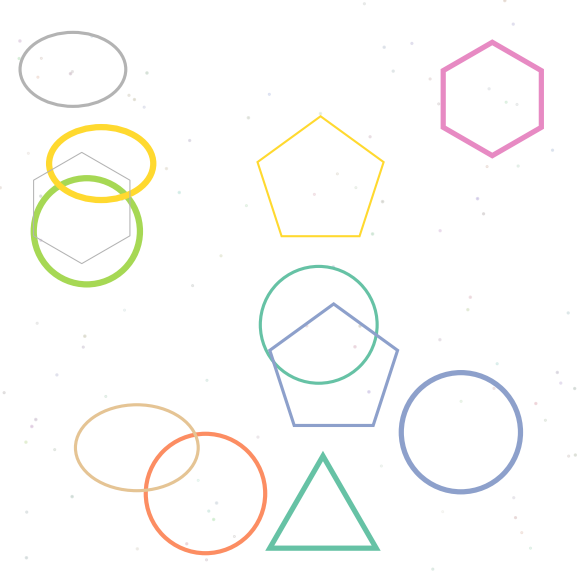[{"shape": "triangle", "thickness": 2.5, "radius": 0.53, "center": [0.559, 0.103]}, {"shape": "circle", "thickness": 1.5, "radius": 0.51, "center": [0.552, 0.437]}, {"shape": "circle", "thickness": 2, "radius": 0.52, "center": [0.356, 0.145]}, {"shape": "circle", "thickness": 2.5, "radius": 0.52, "center": [0.798, 0.251]}, {"shape": "pentagon", "thickness": 1.5, "radius": 0.58, "center": [0.578, 0.357]}, {"shape": "hexagon", "thickness": 2.5, "radius": 0.49, "center": [0.852, 0.828]}, {"shape": "circle", "thickness": 3, "radius": 0.46, "center": [0.15, 0.599]}, {"shape": "pentagon", "thickness": 1, "radius": 0.57, "center": [0.555, 0.683]}, {"shape": "oval", "thickness": 3, "radius": 0.45, "center": [0.175, 0.716]}, {"shape": "oval", "thickness": 1.5, "radius": 0.53, "center": [0.237, 0.224]}, {"shape": "oval", "thickness": 1.5, "radius": 0.46, "center": [0.126, 0.879]}, {"shape": "hexagon", "thickness": 0.5, "radius": 0.48, "center": [0.142, 0.639]}]